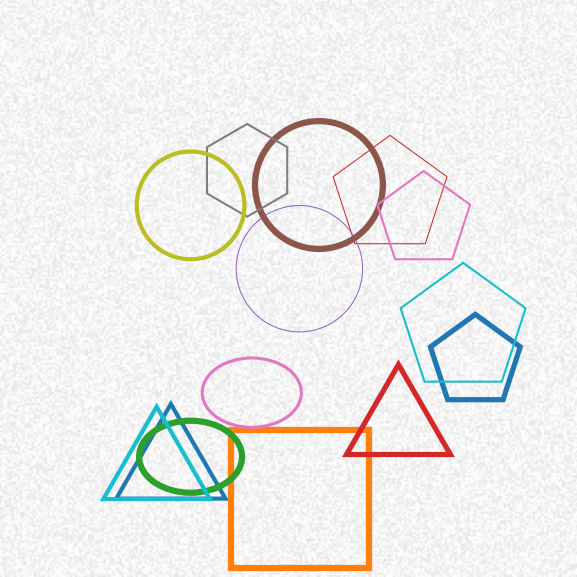[{"shape": "triangle", "thickness": 2, "radius": 0.55, "center": [0.296, 0.19]}, {"shape": "pentagon", "thickness": 2.5, "radius": 0.41, "center": [0.823, 0.373]}, {"shape": "square", "thickness": 3, "radius": 0.6, "center": [0.52, 0.136]}, {"shape": "oval", "thickness": 3, "radius": 0.45, "center": [0.33, 0.208]}, {"shape": "triangle", "thickness": 2.5, "radius": 0.52, "center": [0.69, 0.264]}, {"shape": "pentagon", "thickness": 0.5, "radius": 0.52, "center": [0.675, 0.661]}, {"shape": "circle", "thickness": 0.5, "radius": 0.55, "center": [0.518, 0.534]}, {"shape": "circle", "thickness": 3, "radius": 0.55, "center": [0.552, 0.679]}, {"shape": "pentagon", "thickness": 1, "radius": 0.42, "center": [0.734, 0.619]}, {"shape": "oval", "thickness": 1.5, "radius": 0.43, "center": [0.436, 0.319]}, {"shape": "hexagon", "thickness": 1, "radius": 0.4, "center": [0.428, 0.704]}, {"shape": "circle", "thickness": 2, "radius": 0.47, "center": [0.33, 0.643]}, {"shape": "pentagon", "thickness": 1, "radius": 0.57, "center": [0.802, 0.43]}, {"shape": "triangle", "thickness": 2, "radius": 0.53, "center": [0.271, 0.188]}]